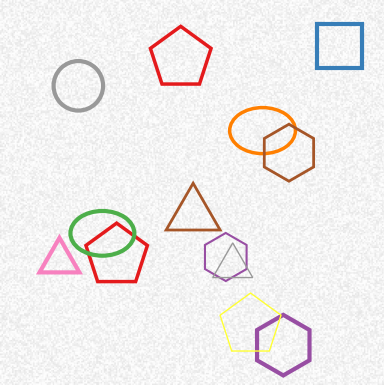[{"shape": "pentagon", "thickness": 2.5, "radius": 0.41, "center": [0.469, 0.849]}, {"shape": "pentagon", "thickness": 2.5, "radius": 0.42, "center": [0.303, 0.336]}, {"shape": "square", "thickness": 3, "radius": 0.29, "center": [0.882, 0.88]}, {"shape": "oval", "thickness": 3, "radius": 0.41, "center": [0.266, 0.394]}, {"shape": "hexagon", "thickness": 1.5, "radius": 0.31, "center": [0.586, 0.332]}, {"shape": "hexagon", "thickness": 3, "radius": 0.39, "center": [0.736, 0.104]}, {"shape": "oval", "thickness": 2.5, "radius": 0.43, "center": [0.682, 0.661]}, {"shape": "pentagon", "thickness": 1, "radius": 0.42, "center": [0.651, 0.156]}, {"shape": "triangle", "thickness": 2, "radius": 0.4, "center": [0.502, 0.443]}, {"shape": "hexagon", "thickness": 2, "radius": 0.37, "center": [0.751, 0.603]}, {"shape": "triangle", "thickness": 3, "radius": 0.3, "center": [0.154, 0.322]}, {"shape": "circle", "thickness": 3, "radius": 0.32, "center": [0.203, 0.777]}, {"shape": "triangle", "thickness": 1, "radius": 0.3, "center": [0.604, 0.309]}]